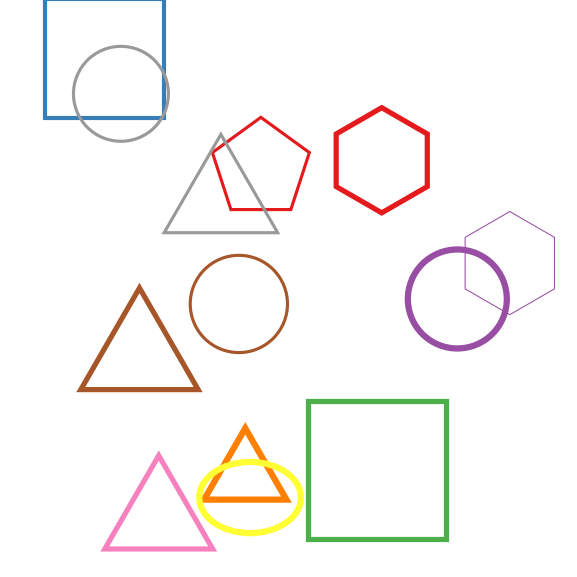[{"shape": "hexagon", "thickness": 2.5, "radius": 0.46, "center": [0.661, 0.722]}, {"shape": "pentagon", "thickness": 1.5, "radius": 0.44, "center": [0.452, 0.708]}, {"shape": "square", "thickness": 2, "radius": 0.51, "center": [0.182, 0.897]}, {"shape": "square", "thickness": 2.5, "radius": 0.6, "center": [0.653, 0.186]}, {"shape": "circle", "thickness": 3, "radius": 0.43, "center": [0.792, 0.481]}, {"shape": "hexagon", "thickness": 0.5, "radius": 0.45, "center": [0.883, 0.544]}, {"shape": "triangle", "thickness": 3, "radius": 0.41, "center": [0.425, 0.175]}, {"shape": "oval", "thickness": 3, "radius": 0.44, "center": [0.433, 0.138]}, {"shape": "circle", "thickness": 1.5, "radius": 0.42, "center": [0.414, 0.473]}, {"shape": "triangle", "thickness": 2.5, "radius": 0.59, "center": [0.242, 0.383]}, {"shape": "triangle", "thickness": 2.5, "radius": 0.54, "center": [0.275, 0.102]}, {"shape": "triangle", "thickness": 1.5, "radius": 0.57, "center": [0.383, 0.653]}, {"shape": "circle", "thickness": 1.5, "radius": 0.41, "center": [0.209, 0.837]}]